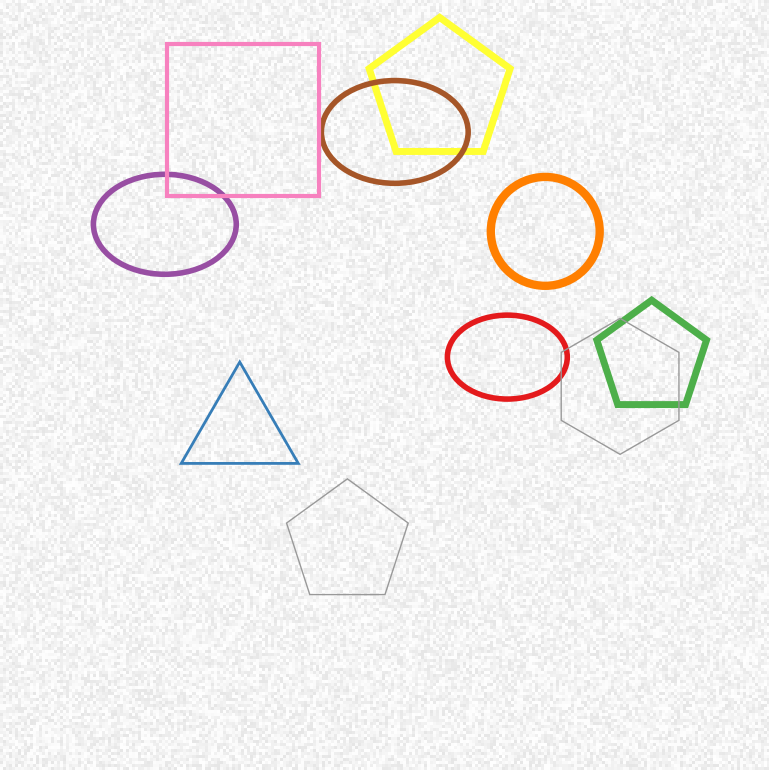[{"shape": "oval", "thickness": 2, "radius": 0.39, "center": [0.659, 0.536]}, {"shape": "triangle", "thickness": 1, "radius": 0.44, "center": [0.311, 0.442]}, {"shape": "pentagon", "thickness": 2.5, "radius": 0.37, "center": [0.846, 0.535]}, {"shape": "oval", "thickness": 2, "radius": 0.46, "center": [0.214, 0.709]}, {"shape": "circle", "thickness": 3, "radius": 0.35, "center": [0.708, 0.7]}, {"shape": "pentagon", "thickness": 2.5, "radius": 0.48, "center": [0.571, 0.881]}, {"shape": "oval", "thickness": 2, "radius": 0.48, "center": [0.513, 0.829]}, {"shape": "square", "thickness": 1.5, "radius": 0.49, "center": [0.316, 0.845]}, {"shape": "pentagon", "thickness": 0.5, "radius": 0.42, "center": [0.451, 0.295]}, {"shape": "hexagon", "thickness": 0.5, "radius": 0.44, "center": [0.805, 0.498]}]